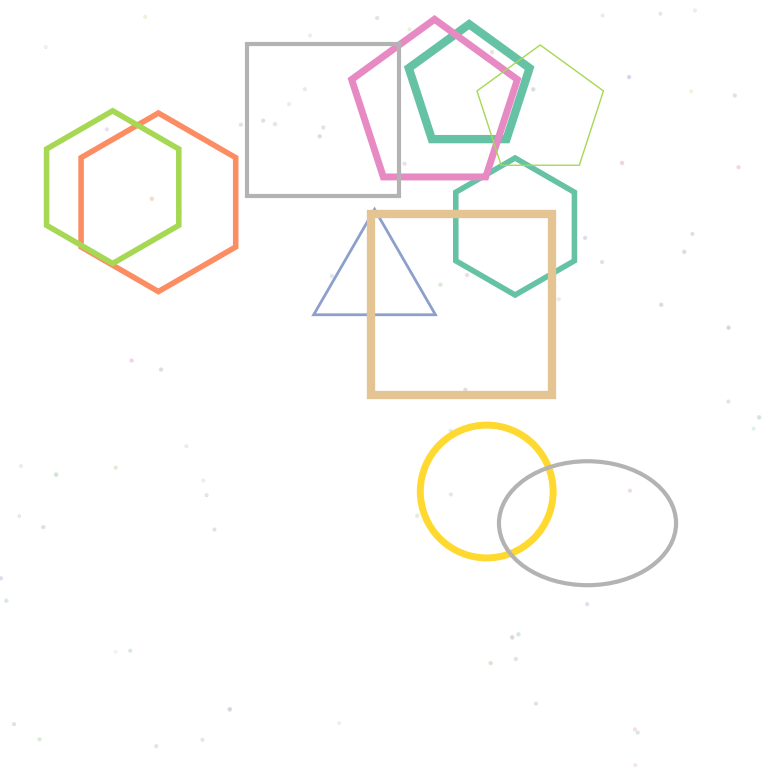[{"shape": "hexagon", "thickness": 2, "radius": 0.44, "center": [0.669, 0.706]}, {"shape": "pentagon", "thickness": 3, "radius": 0.41, "center": [0.609, 0.886]}, {"shape": "hexagon", "thickness": 2, "radius": 0.58, "center": [0.206, 0.737]}, {"shape": "triangle", "thickness": 1, "radius": 0.46, "center": [0.486, 0.637]}, {"shape": "pentagon", "thickness": 2.5, "radius": 0.57, "center": [0.564, 0.862]}, {"shape": "hexagon", "thickness": 2, "radius": 0.5, "center": [0.146, 0.757]}, {"shape": "pentagon", "thickness": 0.5, "radius": 0.43, "center": [0.702, 0.855]}, {"shape": "circle", "thickness": 2.5, "radius": 0.43, "center": [0.632, 0.362]}, {"shape": "square", "thickness": 3, "radius": 0.59, "center": [0.599, 0.605]}, {"shape": "square", "thickness": 1.5, "radius": 0.49, "center": [0.42, 0.845]}, {"shape": "oval", "thickness": 1.5, "radius": 0.58, "center": [0.763, 0.32]}]